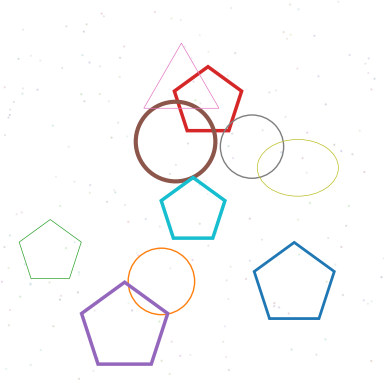[{"shape": "pentagon", "thickness": 2, "radius": 0.55, "center": [0.764, 0.261]}, {"shape": "circle", "thickness": 1, "radius": 0.43, "center": [0.419, 0.269]}, {"shape": "pentagon", "thickness": 0.5, "radius": 0.42, "center": [0.13, 0.345]}, {"shape": "pentagon", "thickness": 2.5, "radius": 0.46, "center": [0.54, 0.735]}, {"shape": "pentagon", "thickness": 2.5, "radius": 0.59, "center": [0.324, 0.149]}, {"shape": "circle", "thickness": 3, "radius": 0.52, "center": [0.456, 0.632]}, {"shape": "triangle", "thickness": 0.5, "radius": 0.56, "center": [0.471, 0.775]}, {"shape": "circle", "thickness": 1, "radius": 0.41, "center": [0.655, 0.619]}, {"shape": "oval", "thickness": 0.5, "radius": 0.53, "center": [0.774, 0.564]}, {"shape": "pentagon", "thickness": 2.5, "radius": 0.43, "center": [0.502, 0.452]}]